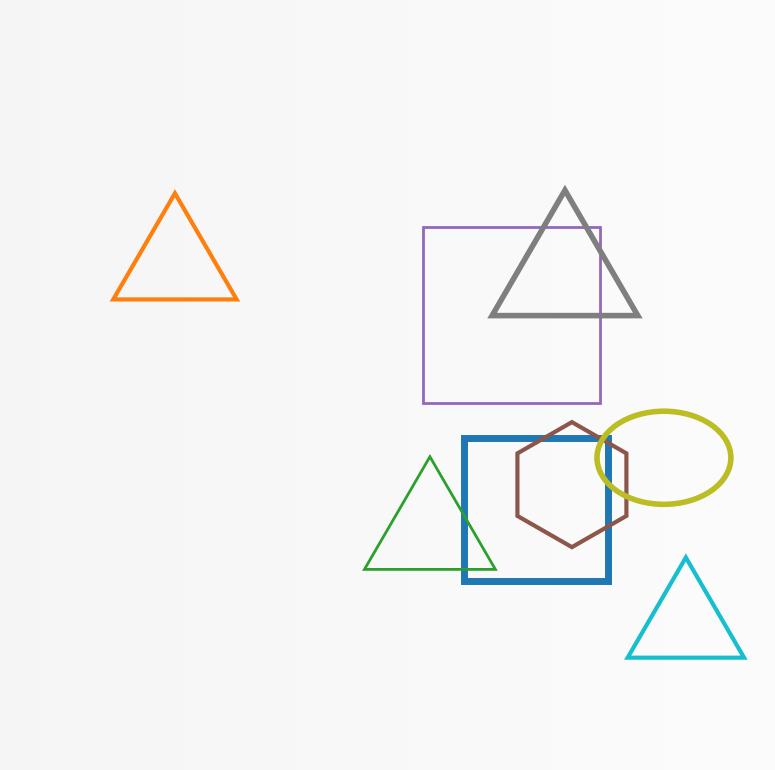[{"shape": "square", "thickness": 2.5, "radius": 0.46, "center": [0.692, 0.338]}, {"shape": "triangle", "thickness": 1.5, "radius": 0.46, "center": [0.226, 0.657]}, {"shape": "triangle", "thickness": 1, "radius": 0.49, "center": [0.555, 0.309]}, {"shape": "square", "thickness": 1, "radius": 0.57, "center": [0.66, 0.591]}, {"shape": "hexagon", "thickness": 1.5, "radius": 0.41, "center": [0.738, 0.371]}, {"shape": "triangle", "thickness": 2, "radius": 0.54, "center": [0.729, 0.644]}, {"shape": "oval", "thickness": 2, "radius": 0.43, "center": [0.857, 0.405]}, {"shape": "triangle", "thickness": 1.5, "radius": 0.43, "center": [0.885, 0.189]}]